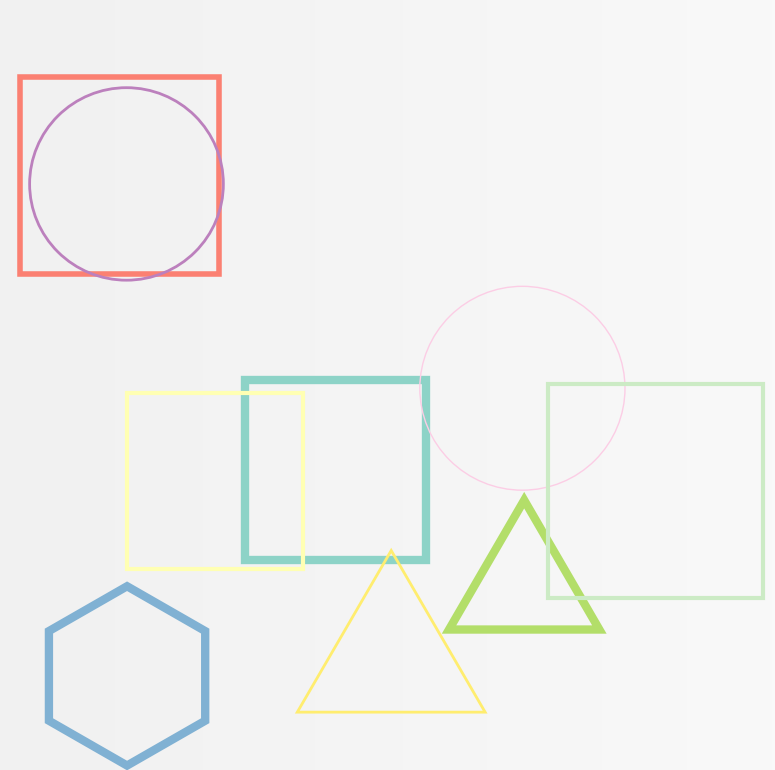[{"shape": "square", "thickness": 3, "radius": 0.58, "center": [0.433, 0.39]}, {"shape": "square", "thickness": 1.5, "radius": 0.57, "center": [0.277, 0.375]}, {"shape": "square", "thickness": 2, "radius": 0.64, "center": [0.155, 0.772]}, {"shape": "hexagon", "thickness": 3, "radius": 0.58, "center": [0.164, 0.122]}, {"shape": "triangle", "thickness": 3, "radius": 0.56, "center": [0.676, 0.238]}, {"shape": "circle", "thickness": 0.5, "radius": 0.66, "center": [0.674, 0.496]}, {"shape": "circle", "thickness": 1, "radius": 0.63, "center": [0.163, 0.761]}, {"shape": "square", "thickness": 1.5, "radius": 0.69, "center": [0.846, 0.362]}, {"shape": "triangle", "thickness": 1, "radius": 0.7, "center": [0.505, 0.145]}]